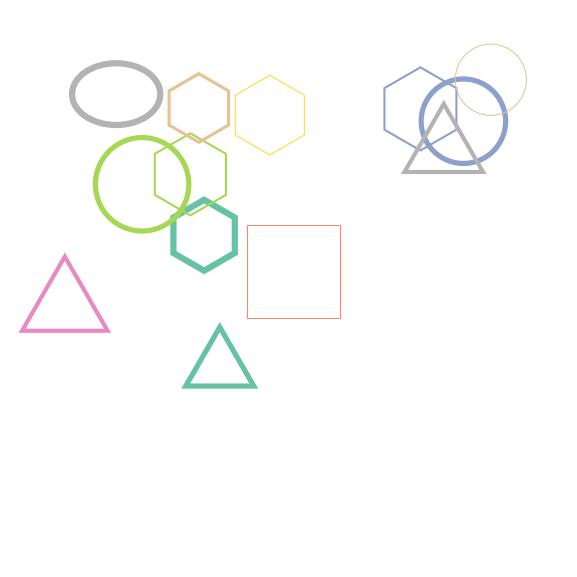[{"shape": "triangle", "thickness": 2.5, "radius": 0.34, "center": [0.381, 0.365]}, {"shape": "hexagon", "thickness": 3, "radius": 0.31, "center": [0.353, 0.592]}, {"shape": "square", "thickness": 0.5, "radius": 0.4, "center": [0.508, 0.529]}, {"shape": "circle", "thickness": 2.5, "radius": 0.37, "center": [0.802, 0.789]}, {"shape": "hexagon", "thickness": 1, "radius": 0.36, "center": [0.728, 0.811]}, {"shape": "triangle", "thickness": 2, "radius": 0.43, "center": [0.112, 0.469]}, {"shape": "circle", "thickness": 2.5, "radius": 0.4, "center": [0.246, 0.68]}, {"shape": "hexagon", "thickness": 1, "radius": 0.36, "center": [0.33, 0.697]}, {"shape": "hexagon", "thickness": 0.5, "radius": 0.34, "center": [0.467, 0.8]}, {"shape": "circle", "thickness": 0.5, "radius": 0.31, "center": [0.85, 0.861]}, {"shape": "hexagon", "thickness": 1.5, "radius": 0.3, "center": [0.344, 0.812]}, {"shape": "triangle", "thickness": 2, "radius": 0.39, "center": [0.768, 0.741]}, {"shape": "oval", "thickness": 3, "radius": 0.38, "center": [0.201, 0.836]}]